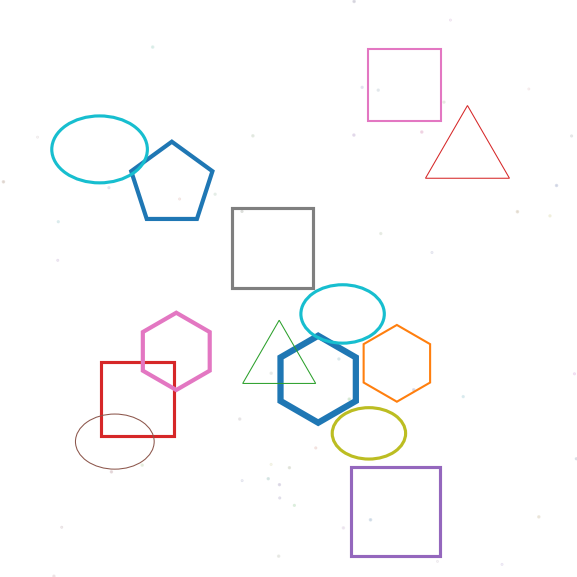[{"shape": "pentagon", "thickness": 2, "radius": 0.37, "center": [0.298, 0.68]}, {"shape": "hexagon", "thickness": 3, "radius": 0.38, "center": [0.551, 0.343]}, {"shape": "hexagon", "thickness": 1, "radius": 0.33, "center": [0.687, 0.37]}, {"shape": "triangle", "thickness": 0.5, "radius": 0.36, "center": [0.483, 0.372]}, {"shape": "square", "thickness": 1.5, "radius": 0.32, "center": [0.238, 0.308]}, {"shape": "triangle", "thickness": 0.5, "radius": 0.42, "center": [0.809, 0.732]}, {"shape": "square", "thickness": 1.5, "radius": 0.38, "center": [0.684, 0.114]}, {"shape": "oval", "thickness": 0.5, "radius": 0.34, "center": [0.199, 0.234]}, {"shape": "hexagon", "thickness": 2, "radius": 0.33, "center": [0.305, 0.391]}, {"shape": "square", "thickness": 1, "radius": 0.31, "center": [0.7, 0.852]}, {"shape": "square", "thickness": 1.5, "radius": 0.35, "center": [0.472, 0.57]}, {"shape": "oval", "thickness": 1.5, "radius": 0.32, "center": [0.639, 0.249]}, {"shape": "oval", "thickness": 1.5, "radius": 0.41, "center": [0.172, 0.74]}, {"shape": "oval", "thickness": 1.5, "radius": 0.36, "center": [0.593, 0.455]}]